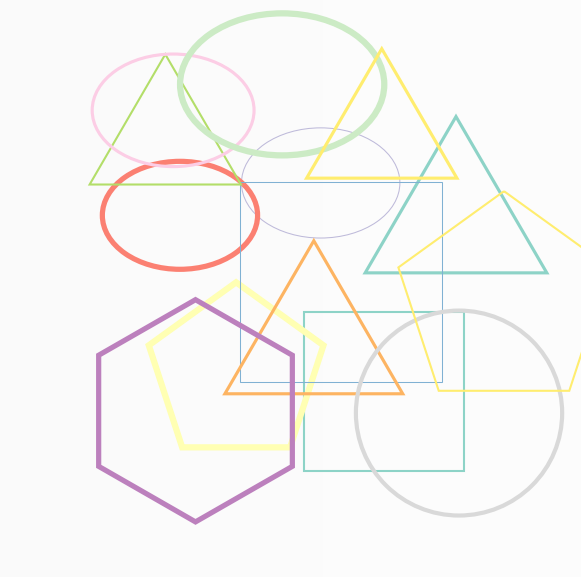[{"shape": "triangle", "thickness": 1.5, "radius": 0.9, "center": [0.785, 0.617]}, {"shape": "square", "thickness": 1, "radius": 0.69, "center": [0.66, 0.322]}, {"shape": "pentagon", "thickness": 3, "radius": 0.79, "center": [0.406, 0.352]}, {"shape": "oval", "thickness": 0.5, "radius": 0.68, "center": [0.552, 0.682]}, {"shape": "oval", "thickness": 2.5, "radius": 0.67, "center": [0.31, 0.626]}, {"shape": "square", "thickness": 0.5, "radius": 0.87, "center": [0.586, 0.511]}, {"shape": "triangle", "thickness": 1.5, "radius": 0.88, "center": [0.54, 0.406]}, {"shape": "triangle", "thickness": 1, "radius": 0.75, "center": [0.284, 0.755]}, {"shape": "oval", "thickness": 1.5, "radius": 0.7, "center": [0.298, 0.808]}, {"shape": "circle", "thickness": 2, "radius": 0.89, "center": [0.79, 0.284]}, {"shape": "hexagon", "thickness": 2.5, "radius": 0.96, "center": [0.336, 0.288]}, {"shape": "oval", "thickness": 3, "radius": 0.88, "center": [0.485, 0.853]}, {"shape": "triangle", "thickness": 1.5, "radius": 0.75, "center": [0.657, 0.765]}, {"shape": "pentagon", "thickness": 1, "radius": 0.96, "center": [0.867, 0.477]}]